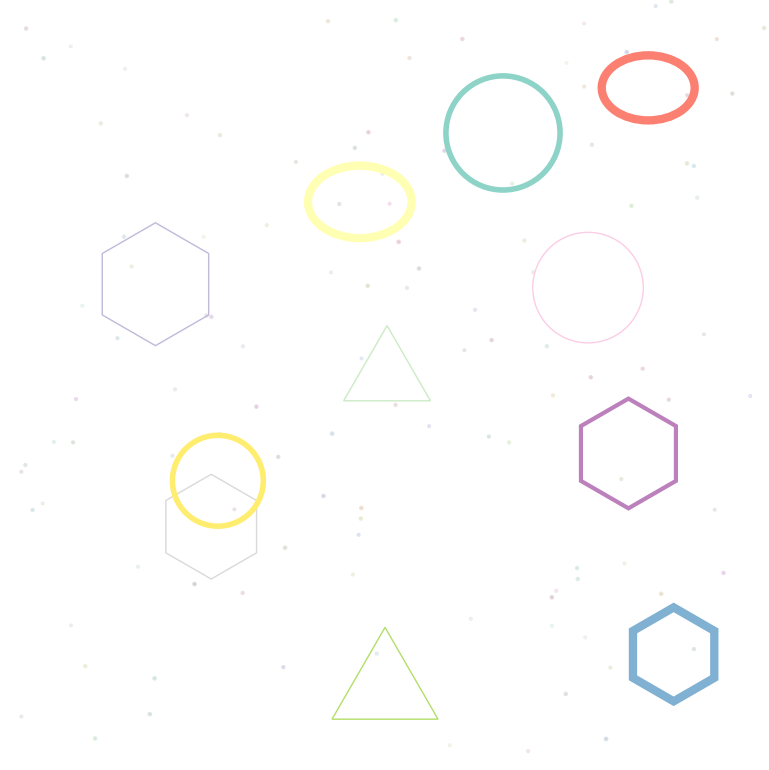[{"shape": "circle", "thickness": 2, "radius": 0.37, "center": [0.653, 0.827]}, {"shape": "oval", "thickness": 3, "radius": 0.34, "center": [0.467, 0.738]}, {"shape": "hexagon", "thickness": 0.5, "radius": 0.4, "center": [0.202, 0.631]}, {"shape": "oval", "thickness": 3, "radius": 0.3, "center": [0.842, 0.886]}, {"shape": "hexagon", "thickness": 3, "radius": 0.3, "center": [0.875, 0.15]}, {"shape": "triangle", "thickness": 0.5, "radius": 0.4, "center": [0.5, 0.106]}, {"shape": "circle", "thickness": 0.5, "radius": 0.36, "center": [0.764, 0.626]}, {"shape": "hexagon", "thickness": 0.5, "radius": 0.34, "center": [0.274, 0.316]}, {"shape": "hexagon", "thickness": 1.5, "radius": 0.36, "center": [0.816, 0.411]}, {"shape": "triangle", "thickness": 0.5, "radius": 0.33, "center": [0.503, 0.512]}, {"shape": "circle", "thickness": 2, "radius": 0.3, "center": [0.283, 0.376]}]